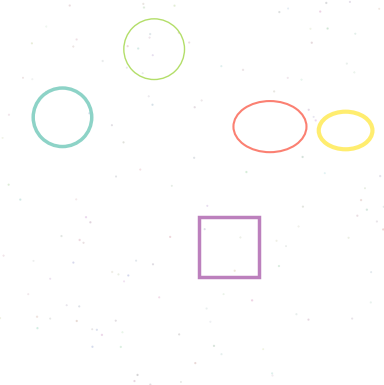[{"shape": "circle", "thickness": 2.5, "radius": 0.38, "center": [0.162, 0.695]}, {"shape": "oval", "thickness": 1.5, "radius": 0.47, "center": [0.701, 0.671]}, {"shape": "circle", "thickness": 1, "radius": 0.39, "center": [0.4, 0.872]}, {"shape": "square", "thickness": 2.5, "radius": 0.39, "center": [0.594, 0.359]}, {"shape": "oval", "thickness": 3, "radius": 0.35, "center": [0.898, 0.661]}]